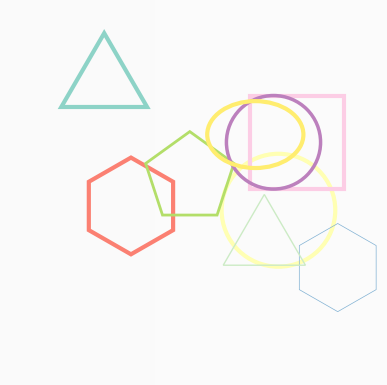[{"shape": "triangle", "thickness": 3, "radius": 0.64, "center": [0.269, 0.786]}, {"shape": "circle", "thickness": 3, "radius": 0.73, "center": [0.719, 0.454]}, {"shape": "hexagon", "thickness": 3, "radius": 0.63, "center": [0.338, 0.465]}, {"shape": "hexagon", "thickness": 0.5, "radius": 0.57, "center": [0.872, 0.305]}, {"shape": "pentagon", "thickness": 2, "radius": 0.6, "center": [0.49, 0.538]}, {"shape": "square", "thickness": 3, "radius": 0.61, "center": [0.766, 0.63]}, {"shape": "circle", "thickness": 2.5, "radius": 0.61, "center": [0.706, 0.63]}, {"shape": "triangle", "thickness": 1, "radius": 0.61, "center": [0.682, 0.372]}, {"shape": "oval", "thickness": 3, "radius": 0.62, "center": [0.659, 0.65]}]